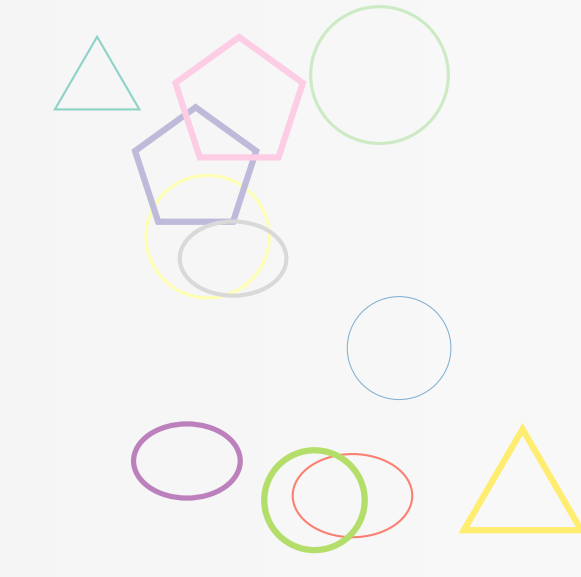[{"shape": "triangle", "thickness": 1, "radius": 0.42, "center": [0.167, 0.852]}, {"shape": "circle", "thickness": 1.5, "radius": 0.53, "center": [0.357, 0.589]}, {"shape": "pentagon", "thickness": 3, "radius": 0.55, "center": [0.337, 0.704]}, {"shape": "oval", "thickness": 1, "radius": 0.51, "center": [0.606, 0.141]}, {"shape": "circle", "thickness": 0.5, "radius": 0.45, "center": [0.687, 0.396]}, {"shape": "circle", "thickness": 3, "radius": 0.43, "center": [0.541, 0.133]}, {"shape": "pentagon", "thickness": 3, "radius": 0.58, "center": [0.411, 0.82]}, {"shape": "oval", "thickness": 2, "radius": 0.46, "center": [0.401, 0.551]}, {"shape": "oval", "thickness": 2.5, "radius": 0.46, "center": [0.322, 0.201]}, {"shape": "circle", "thickness": 1.5, "radius": 0.59, "center": [0.653, 0.869]}, {"shape": "triangle", "thickness": 3, "radius": 0.58, "center": [0.899, 0.139]}]